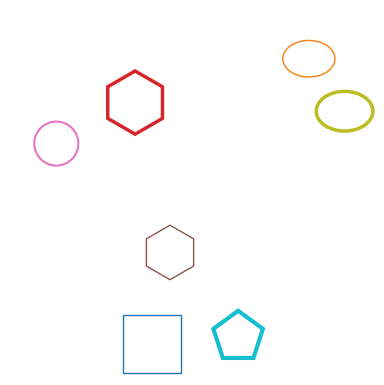[{"shape": "square", "thickness": 1, "radius": 0.37, "center": [0.395, 0.107]}, {"shape": "oval", "thickness": 1, "radius": 0.34, "center": [0.802, 0.847]}, {"shape": "hexagon", "thickness": 2.5, "radius": 0.41, "center": [0.351, 0.734]}, {"shape": "hexagon", "thickness": 1, "radius": 0.35, "center": [0.442, 0.344]}, {"shape": "circle", "thickness": 1.5, "radius": 0.29, "center": [0.146, 0.627]}, {"shape": "oval", "thickness": 2.5, "radius": 0.37, "center": [0.895, 0.711]}, {"shape": "pentagon", "thickness": 3, "radius": 0.34, "center": [0.619, 0.125]}]